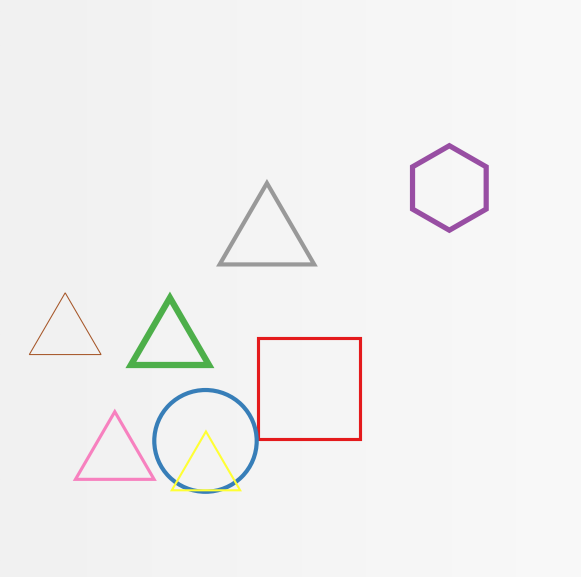[{"shape": "square", "thickness": 1.5, "radius": 0.44, "center": [0.531, 0.327]}, {"shape": "circle", "thickness": 2, "radius": 0.44, "center": [0.354, 0.236]}, {"shape": "triangle", "thickness": 3, "radius": 0.39, "center": [0.292, 0.406]}, {"shape": "hexagon", "thickness": 2.5, "radius": 0.37, "center": [0.773, 0.674]}, {"shape": "triangle", "thickness": 1, "radius": 0.34, "center": [0.354, 0.184]}, {"shape": "triangle", "thickness": 0.5, "radius": 0.36, "center": [0.112, 0.421]}, {"shape": "triangle", "thickness": 1.5, "radius": 0.39, "center": [0.197, 0.208]}, {"shape": "triangle", "thickness": 2, "radius": 0.47, "center": [0.459, 0.588]}]